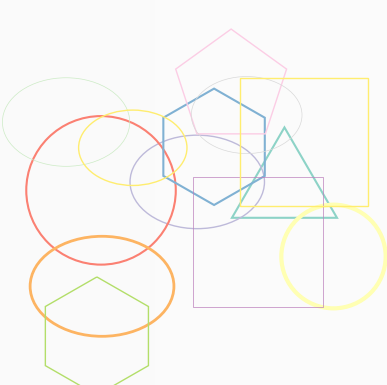[{"shape": "triangle", "thickness": 1.5, "radius": 0.78, "center": [0.734, 0.513]}, {"shape": "circle", "thickness": 3, "radius": 0.67, "center": [0.861, 0.334]}, {"shape": "oval", "thickness": 1, "radius": 0.87, "center": [0.509, 0.527]}, {"shape": "circle", "thickness": 1.5, "radius": 0.96, "center": [0.261, 0.506]}, {"shape": "hexagon", "thickness": 1.5, "radius": 0.76, "center": [0.552, 0.619]}, {"shape": "oval", "thickness": 2, "radius": 0.93, "center": [0.263, 0.256]}, {"shape": "hexagon", "thickness": 1, "radius": 0.77, "center": [0.25, 0.127]}, {"shape": "pentagon", "thickness": 1, "radius": 0.75, "center": [0.596, 0.774]}, {"shape": "oval", "thickness": 0.5, "radius": 0.71, "center": [0.637, 0.701]}, {"shape": "square", "thickness": 0.5, "radius": 0.84, "center": [0.665, 0.371]}, {"shape": "oval", "thickness": 0.5, "radius": 0.82, "center": [0.17, 0.683]}, {"shape": "square", "thickness": 1, "radius": 0.83, "center": [0.785, 0.631]}, {"shape": "oval", "thickness": 1, "radius": 0.7, "center": [0.343, 0.616]}]